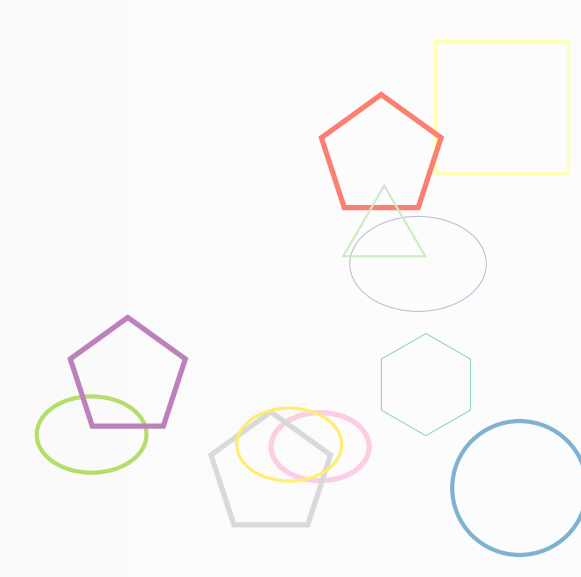[{"shape": "hexagon", "thickness": 0.5, "radius": 0.44, "center": [0.733, 0.333]}, {"shape": "square", "thickness": 1.5, "radius": 0.57, "center": [0.863, 0.814]}, {"shape": "oval", "thickness": 0.5, "radius": 0.59, "center": [0.719, 0.542]}, {"shape": "pentagon", "thickness": 2.5, "radius": 0.54, "center": [0.656, 0.727]}, {"shape": "circle", "thickness": 2, "radius": 0.58, "center": [0.894, 0.154]}, {"shape": "oval", "thickness": 2, "radius": 0.47, "center": [0.158, 0.247]}, {"shape": "oval", "thickness": 2.5, "radius": 0.42, "center": [0.551, 0.226]}, {"shape": "pentagon", "thickness": 2.5, "radius": 0.54, "center": [0.466, 0.178]}, {"shape": "pentagon", "thickness": 2.5, "radius": 0.52, "center": [0.22, 0.345]}, {"shape": "triangle", "thickness": 1, "radius": 0.41, "center": [0.661, 0.596]}, {"shape": "oval", "thickness": 1.5, "radius": 0.45, "center": [0.498, 0.229]}]